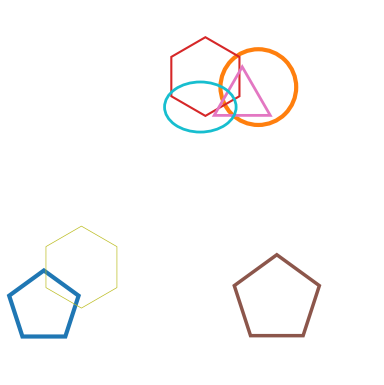[{"shape": "pentagon", "thickness": 3, "radius": 0.47, "center": [0.114, 0.203]}, {"shape": "circle", "thickness": 3, "radius": 0.49, "center": [0.671, 0.774]}, {"shape": "hexagon", "thickness": 1.5, "radius": 0.51, "center": [0.533, 0.801]}, {"shape": "pentagon", "thickness": 2.5, "radius": 0.58, "center": [0.719, 0.222]}, {"shape": "triangle", "thickness": 2, "radius": 0.42, "center": [0.629, 0.742]}, {"shape": "hexagon", "thickness": 0.5, "radius": 0.53, "center": [0.212, 0.306]}, {"shape": "oval", "thickness": 2, "radius": 0.46, "center": [0.52, 0.722]}]